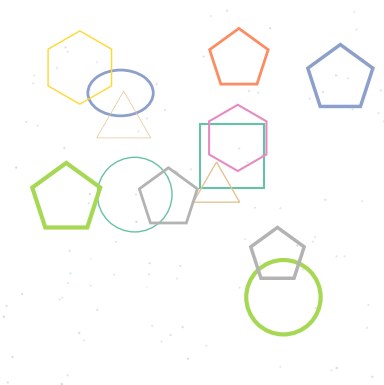[{"shape": "circle", "thickness": 1, "radius": 0.48, "center": [0.35, 0.495]}, {"shape": "square", "thickness": 1.5, "radius": 0.42, "center": [0.604, 0.595]}, {"shape": "pentagon", "thickness": 2, "radius": 0.4, "center": [0.621, 0.846]}, {"shape": "pentagon", "thickness": 2.5, "radius": 0.44, "center": [0.884, 0.795]}, {"shape": "oval", "thickness": 2, "radius": 0.42, "center": [0.313, 0.759]}, {"shape": "hexagon", "thickness": 1.5, "radius": 0.43, "center": [0.618, 0.642]}, {"shape": "circle", "thickness": 3, "radius": 0.48, "center": [0.736, 0.228]}, {"shape": "pentagon", "thickness": 3, "radius": 0.46, "center": [0.172, 0.484]}, {"shape": "hexagon", "thickness": 1, "radius": 0.48, "center": [0.207, 0.825]}, {"shape": "triangle", "thickness": 0.5, "radius": 0.41, "center": [0.321, 0.682]}, {"shape": "triangle", "thickness": 1, "radius": 0.35, "center": [0.562, 0.51]}, {"shape": "pentagon", "thickness": 2, "radius": 0.4, "center": [0.437, 0.485]}, {"shape": "pentagon", "thickness": 2.5, "radius": 0.36, "center": [0.721, 0.336]}]